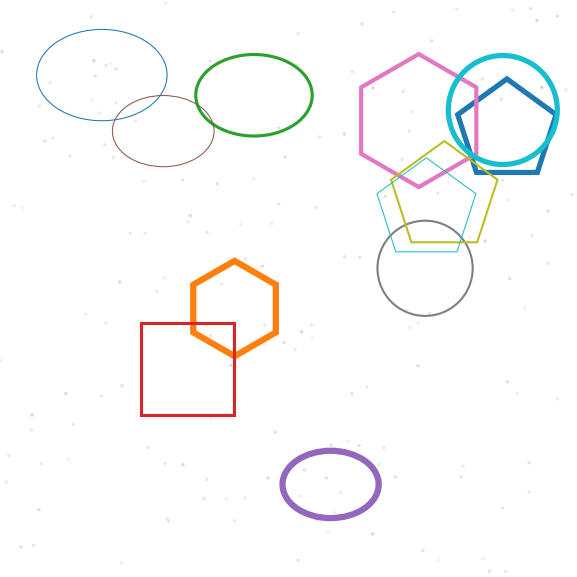[{"shape": "oval", "thickness": 0.5, "radius": 0.56, "center": [0.176, 0.869]}, {"shape": "pentagon", "thickness": 2.5, "radius": 0.45, "center": [0.878, 0.773]}, {"shape": "hexagon", "thickness": 3, "radius": 0.41, "center": [0.406, 0.465]}, {"shape": "oval", "thickness": 1.5, "radius": 0.5, "center": [0.44, 0.834]}, {"shape": "square", "thickness": 1.5, "radius": 0.4, "center": [0.325, 0.36]}, {"shape": "oval", "thickness": 3, "radius": 0.42, "center": [0.572, 0.16]}, {"shape": "oval", "thickness": 0.5, "radius": 0.44, "center": [0.283, 0.772]}, {"shape": "hexagon", "thickness": 2, "radius": 0.58, "center": [0.725, 0.79]}, {"shape": "circle", "thickness": 1, "radius": 0.41, "center": [0.736, 0.535]}, {"shape": "pentagon", "thickness": 1, "radius": 0.48, "center": [0.769, 0.658]}, {"shape": "circle", "thickness": 2.5, "radius": 0.47, "center": [0.871, 0.809]}, {"shape": "pentagon", "thickness": 0.5, "radius": 0.45, "center": [0.738, 0.636]}]